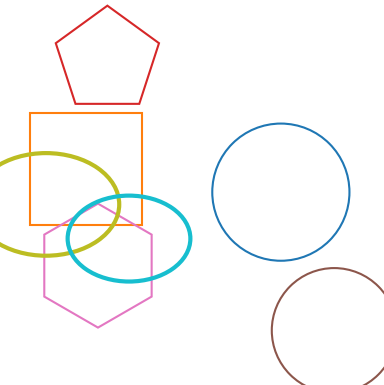[{"shape": "circle", "thickness": 1.5, "radius": 0.89, "center": [0.73, 0.501]}, {"shape": "square", "thickness": 1.5, "radius": 0.73, "center": [0.223, 0.561]}, {"shape": "pentagon", "thickness": 1.5, "radius": 0.7, "center": [0.279, 0.844]}, {"shape": "circle", "thickness": 1.5, "radius": 0.81, "center": [0.868, 0.142]}, {"shape": "hexagon", "thickness": 1.5, "radius": 0.8, "center": [0.254, 0.31]}, {"shape": "oval", "thickness": 3, "radius": 0.95, "center": [0.119, 0.469]}, {"shape": "oval", "thickness": 3, "radius": 0.8, "center": [0.335, 0.38]}]